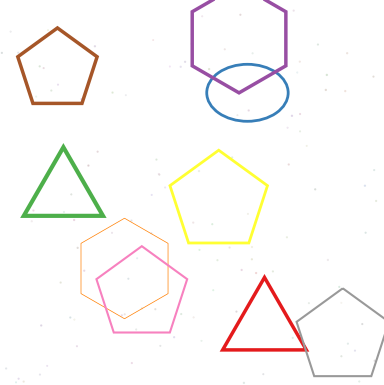[{"shape": "triangle", "thickness": 2.5, "radius": 0.63, "center": [0.687, 0.154]}, {"shape": "oval", "thickness": 2, "radius": 0.53, "center": [0.643, 0.759]}, {"shape": "triangle", "thickness": 3, "radius": 0.59, "center": [0.165, 0.499]}, {"shape": "hexagon", "thickness": 2.5, "radius": 0.7, "center": [0.621, 0.899]}, {"shape": "hexagon", "thickness": 0.5, "radius": 0.65, "center": [0.323, 0.303]}, {"shape": "pentagon", "thickness": 2, "radius": 0.67, "center": [0.568, 0.477]}, {"shape": "pentagon", "thickness": 2.5, "radius": 0.54, "center": [0.149, 0.819]}, {"shape": "pentagon", "thickness": 1.5, "radius": 0.62, "center": [0.368, 0.237]}, {"shape": "pentagon", "thickness": 1.5, "radius": 0.63, "center": [0.89, 0.125]}]